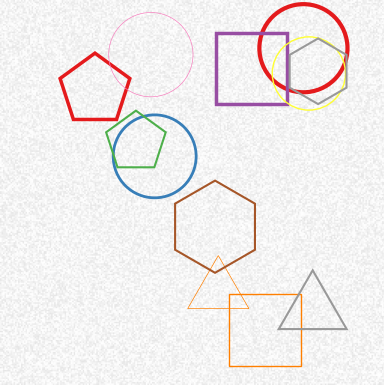[{"shape": "pentagon", "thickness": 2.5, "radius": 0.48, "center": [0.247, 0.767]}, {"shape": "circle", "thickness": 3, "radius": 0.57, "center": [0.788, 0.875]}, {"shape": "circle", "thickness": 2, "radius": 0.54, "center": [0.402, 0.594]}, {"shape": "pentagon", "thickness": 1.5, "radius": 0.41, "center": [0.353, 0.631]}, {"shape": "square", "thickness": 2.5, "radius": 0.46, "center": [0.653, 0.822]}, {"shape": "square", "thickness": 1, "radius": 0.47, "center": [0.688, 0.142]}, {"shape": "triangle", "thickness": 0.5, "radius": 0.46, "center": [0.567, 0.244]}, {"shape": "circle", "thickness": 1, "radius": 0.48, "center": [0.802, 0.809]}, {"shape": "hexagon", "thickness": 1.5, "radius": 0.6, "center": [0.559, 0.411]}, {"shape": "circle", "thickness": 0.5, "radius": 0.55, "center": [0.392, 0.858]}, {"shape": "hexagon", "thickness": 1.5, "radius": 0.43, "center": [0.826, 0.815]}, {"shape": "triangle", "thickness": 1.5, "radius": 0.51, "center": [0.812, 0.196]}]